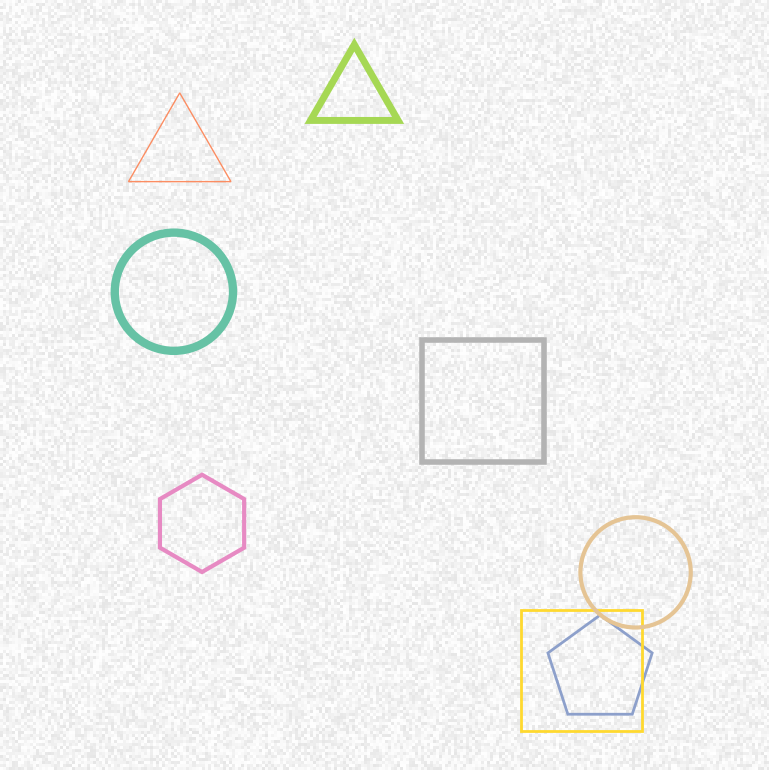[{"shape": "circle", "thickness": 3, "radius": 0.38, "center": [0.226, 0.621]}, {"shape": "triangle", "thickness": 0.5, "radius": 0.38, "center": [0.233, 0.803]}, {"shape": "pentagon", "thickness": 1, "radius": 0.36, "center": [0.779, 0.13]}, {"shape": "hexagon", "thickness": 1.5, "radius": 0.32, "center": [0.262, 0.32]}, {"shape": "triangle", "thickness": 2.5, "radius": 0.33, "center": [0.46, 0.876]}, {"shape": "square", "thickness": 1, "radius": 0.39, "center": [0.755, 0.13]}, {"shape": "circle", "thickness": 1.5, "radius": 0.36, "center": [0.825, 0.257]}, {"shape": "square", "thickness": 2, "radius": 0.4, "center": [0.627, 0.479]}]